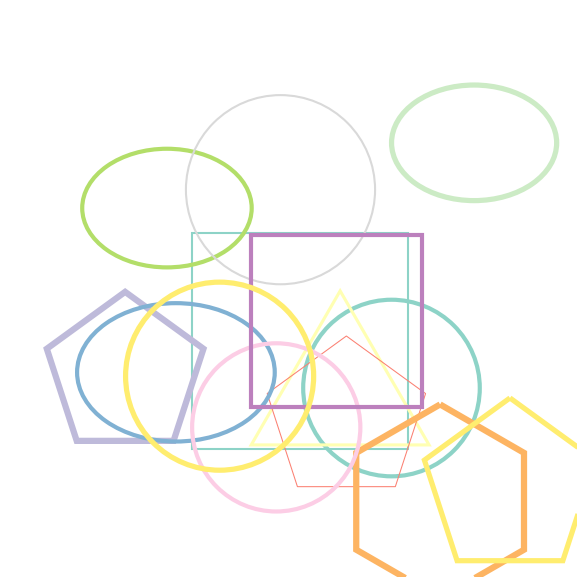[{"shape": "square", "thickness": 1, "radius": 0.94, "center": [0.52, 0.409]}, {"shape": "circle", "thickness": 2, "radius": 0.76, "center": [0.678, 0.327]}, {"shape": "triangle", "thickness": 1.5, "radius": 0.89, "center": [0.589, 0.318]}, {"shape": "pentagon", "thickness": 3, "radius": 0.71, "center": [0.217, 0.351]}, {"shape": "pentagon", "thickness": 0.5, "radius": 0.72, "center": [0.6, 0.273]}, {"shape": "oval", "thickness": 2, "radius": 0.86, "center": [0.305, 0.354]}, {"shape": "hexagon", "thickness": 3, "radius": 0.84, "center": [0.762, 0.131]}, {"shape": "oval", "thickness": 2, "radius": 0.73, "center": [0.289, 0.639]}, {"shape": "circle", "thickness": 2, "radius": 0.73, "center": [0.478, 0.259]}, {"shape": "circle", "thickness": 1, "radius": 0.82, "center": [0.486, 0.671]}, {"shape": "square", "thickness": 2, "radius": 0.74, "center": [0.583, 0.443]}, {"shape": "oval", "thickness": 2.5, "radius": 0.71, "center": [0.821, 0.752]}, {"shape": "pentagon", "thickness": 2.5, "radius": 0.78, "center": [0.883, 0.154]}, {"shape": "circle", "thickness": 2.5, "radius": 0.81, "center": [0.38, 0.348]}]